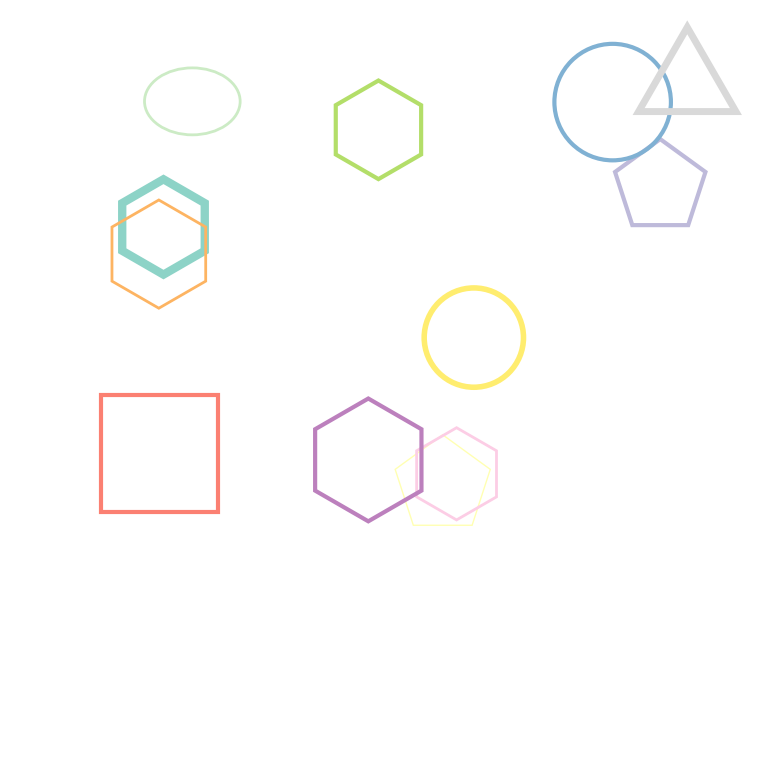[{"shape": "hexagon", "thickness": 3, "radius": 0.31, "center": [0.212, 0.705]}, {"shape": "pentagon", "thickness": 0.5, "radius": 0.32, "center": [0.575, 0.37]}, {"shape": "pentagon", "thickness": 1.5, "radius": 0.31, "center": [0.857, 0.758]}, {"shape": "square", "thickness": 1.5, "radius": 0.38, "center": [0.207, 0.411]}, {"shape": "circle", "thickness": 1.5, "radius": 0.38, "center": [0.796, 0.867]}, {"shape": "hexagon", "thickness": 1, "radius": 0.35, "center": [0.206, 0.67]}, {"shape": "hexagon", "thickness": 1.5, "radius": 0.32, "center": [0.491, 0.831]}, {"shape": "hexagon", "thickness": 1, "radius": 0.3, "center": [0.593, 0.385]}, {"shape": "triangle", "thickness": 2.5, "radius": 0.36, "center": [0.893, 0.892]}, {"shape": "hexagon", "thickness": 1.5, "radius": 0.4, "center": [0.478, 0.403]}, {"shape": "oval", "thickness": 1, "radius": 0.31, "center": [0.25, 0.868]}, {"shape": "circle", "thickness": 2, "radius": 0.32, "center": [0.615, 0.562]}]